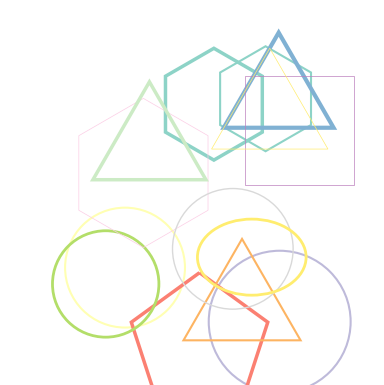[{"shape": "hexagon", "thickness": 2.5, "radius": 0.73, "center": [0.556, 0.729]}, {"shape": "hexagon", "thickness": 1.5, "radius": 0.68, "center": [0.69, 0.744]}, {"shape": "circle", "thickness": 1.5, "radius": 0.78, "center": [0.325, 0.305]}, {"shape": "circle", "thickness": 1.5, "radius": 0.92, "center": [0.726, 0.164]}, {"shape": "pentagon", "thickness": 2.5, "radius": 0.93, "center": [0.518, 0.105]}, {"shape": "triangle", "thickness": 3, "radius": 0.82, "center": [0.724, 0.751]}, {"shape": "triangle", "thickness": 1.5, "radius": 0.88, "center": [0.629, 0.204]}, {"shape": "circle", "thickness": 2, "radius": 0.69, "center": [0.275, 0.262]}, {"shape": "hexagon", "thickness": 0.5, "radius": 0.97, "center": [0.373, 0.551]}, {"shape": "circle", "thickness": 1, "radius": 0.78, "center": [0.605, 0.354]}, {"shape": "square", "thickness": 0.5, "radius": 0.71, "center": [0.779, 0.662]}, {"shape": "triangle", "thickness": 2.5, "radius": 0.85, "center": [0.388, 0.618]}, {"shape": "oval", "thickness": 2, "radius": 0.71, "center": [0.654, 0.332]}, {"shape": "triangle", "thickness": 0.5, "radius": 0.87, "center": [0.701, 0.7]}]